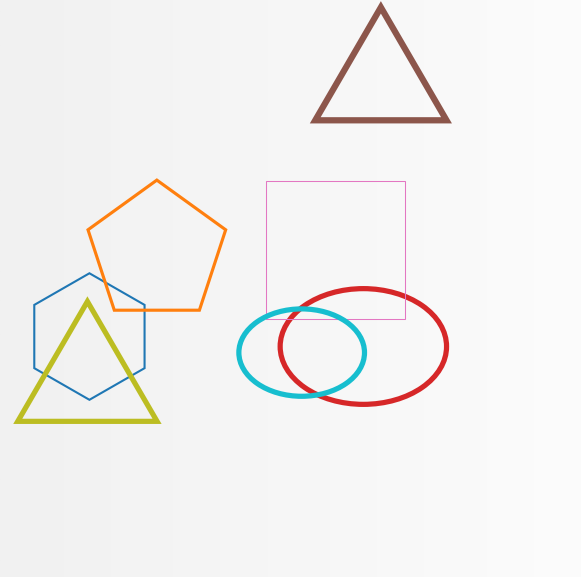[{"shape": "hexagon", "thickness": 1, "radius": 0.55, "center": [0.154, 0.416]}, {"shape": "pentagon", "thickness": 1.5, "radius": 0.62, "center": [0.27, 0.563]}, {"shape": "oval", "thickness": 2.5, "radius": 0.72, "center": [0.625, 0.399]}, {"shape": "triangle", "thickness": 3, "radius": 0.65, "center": [0.655, 0.856]}, {"shape": "square", "thickness": 0.5, "radius": 0.6, "center": [0.577, 0.566]}, {"shape": "triangle", "thickness": 2.5, "radius": 0.69, "center": [0.15, 0.339]}, {"shape": "oval", "thickness": 2.5, "radius": 0.54, "center": [0.519, 0.389]}]